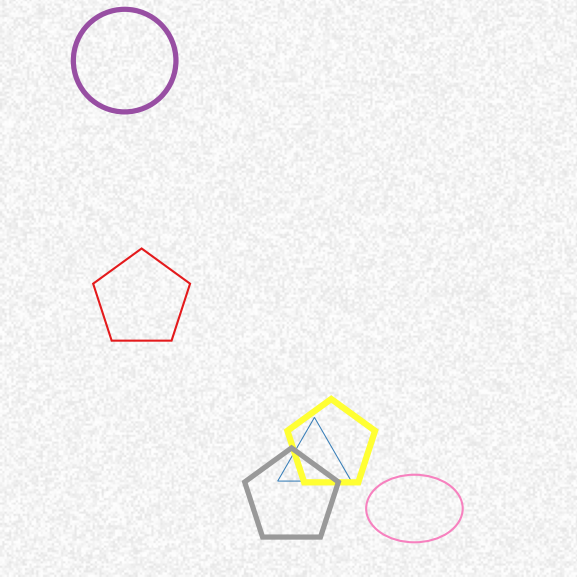[{"shape": "pentagon", "thickness": 1, "radius": 0.44, "center": [0.245, 0.481]}, {"shape": "triangle", "thickness": 0.5, "radius": 0.37, "center": [0.545, 0.203]}, {"shape": "circle", "thickness": 2.5, "radius": 0.44, "center": [0.216, 0.894]}, {"shape": "pentagon", "thickness": 3, "radius": 0.4, "center": [0.574, 0.228]}, {"shape": "oval", "thickness": 1, "radius": 0.42, "center": [0.718, 0.119]}, {"shape": "pentagon", "thickness": 2.5, "radius": 0.43, "center": [0.505, 0.138]}]